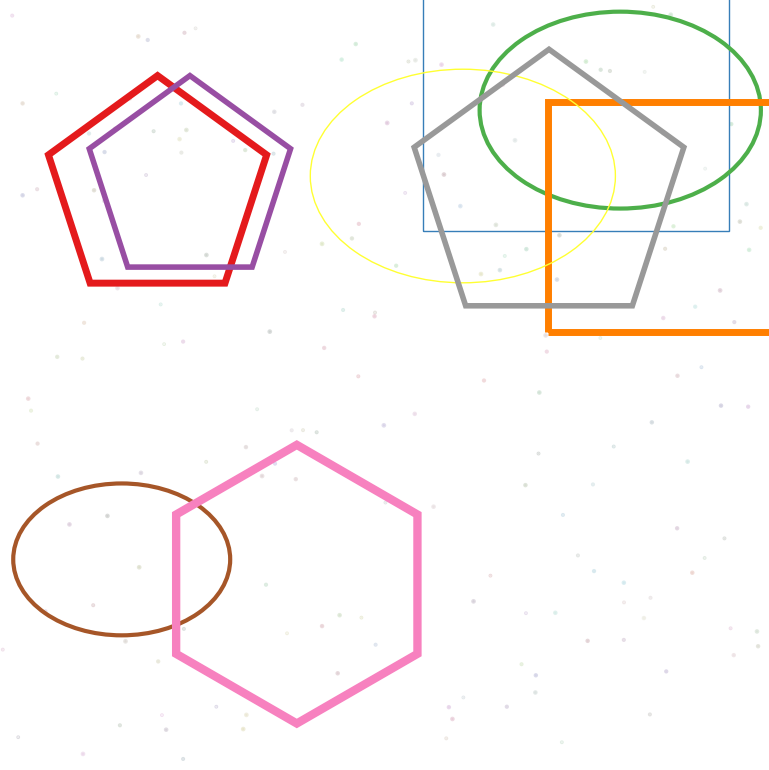[{"shape": "pentagon", "thickness": 2.5, "radius": 0.74, "center": [0.205, 0.753]}, {"shape": "square", "thickness": 0.5, "radius": 0.99, "center": [0.748, 0.898]}, {"shape": "oval", "thickness": 1.5, "radius": 0.91, "center": [0.806, 0.857]}, {"shape": "pentagon", "thickness": 2, "radius": 0.69, "center": [0.247, 0.764]}, {"shape": "square", "thickness": 2.5, "radius": 0.75, "center": [0.862, 0.719]}, {"shape": "oval", "thickness": 0.5, "radius": 0.99, "center": [0.601, 0.771]}, {"shape": "oval", "thickness": 1.5, "radius": 0.7, "center": [0.158, 0.274]}, {"shape": "hexagon", "thickness": 3, "radius": 0.9, "center": [0.385, 0.241]}, {"shape": "pentagon", "thickness": 2, "radius": 0.92, "center": [0.713, 0.752]}]